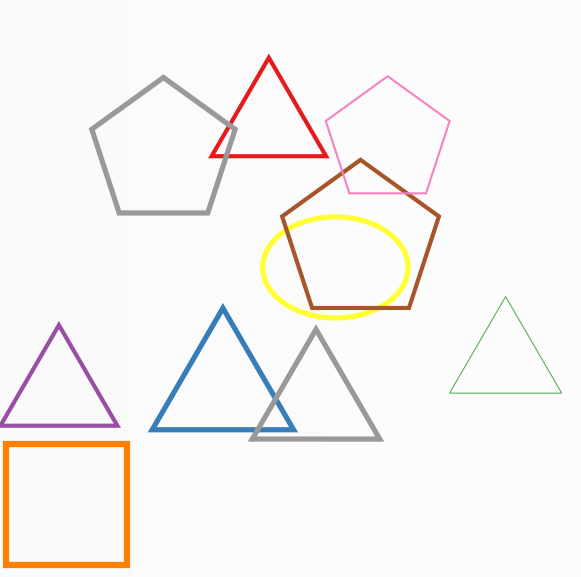[{"shape": "triangle", "thickness": 2, "radius": 0.57, "center": [0.463, 0.785]}, {"shape": "triangle", "thickness": 2.5, "radius": 0.7, "center": [0.384, 0.325]}, {"shape": "triangle", "thickness": 0.5, "radius": 0.56, "center": [0.87, 0.374]}, {"shape": "triangle", "thickness": 2, "radius": 0.58, "center": [0.101, 0.32]}, {"shape": "square", "thickness": 3, "radius": 0.52, "center": [0.115, 0.126]}, {"shape": "oval", "thickness": 2.5, "radius": 0.63, "center": [0.577, 0.536]}, {"shape": "pentagon", "thickness": 2, "radius": 0.71, "center": [0.62, 0.581]}, {"shape": "pentagon", "thickness": 1, "radius": 0.56, "center": [0.667, 0.755]}, {"shape": "triangle", "thickness": 2.5, "radius": 0.63, "center": [0.544, 0.302]}, {"shape": "pentagon", "thickness": 2.5, "radius": 0.65, "center": [0.281, 0.735]}]